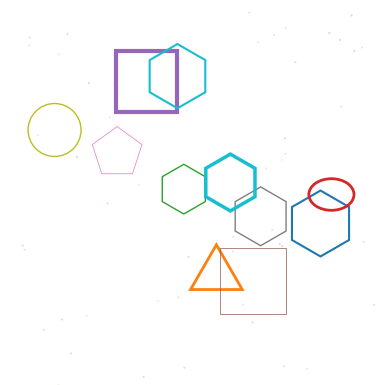[{"shape": "hexagon", "thickness": 1.5, "radius": 0.43, "center": [0.833, 0.419]}, {"shape": "triangle", "thickness": 2, "radius": 0.39, "center": [0.562, 0.287]}, {"shape": "hexagon", "thickness": 1, "radius": 0.32, "center": [0.477, 0.509]}, {"shape": "oval", "thickness": 2, "radius": 0.29, "center": [0.861, 0.495]}, {"shape": "square", "thickness": 3, "radius": 0.4, "center": [0.381, 0.788]}, {"shape": "square", "thickness": 0.5, "radius": 0.43, "center": [0.657, 0.27]}, {"shape": "pentagon", "thickness": 0.5, "radius": 0.34, "center": [0.304, 0.603]}, {"shape": "hexagon", "thickness": 1, "radius": 0.38, "center": [0.677, 0.438]}, {"shape": "circle", "thickness": 1, "radius": 0.34, "center": [0.142, 0.662]}, {"shape": "hexagon", "thickness": 2.5, "radius": 0.37, "center": [0.598, 0.526]}, {"shape": "hexagon", "thickness": 1.5, "radius": 0.42, "center": [0.461, 0.802]}]